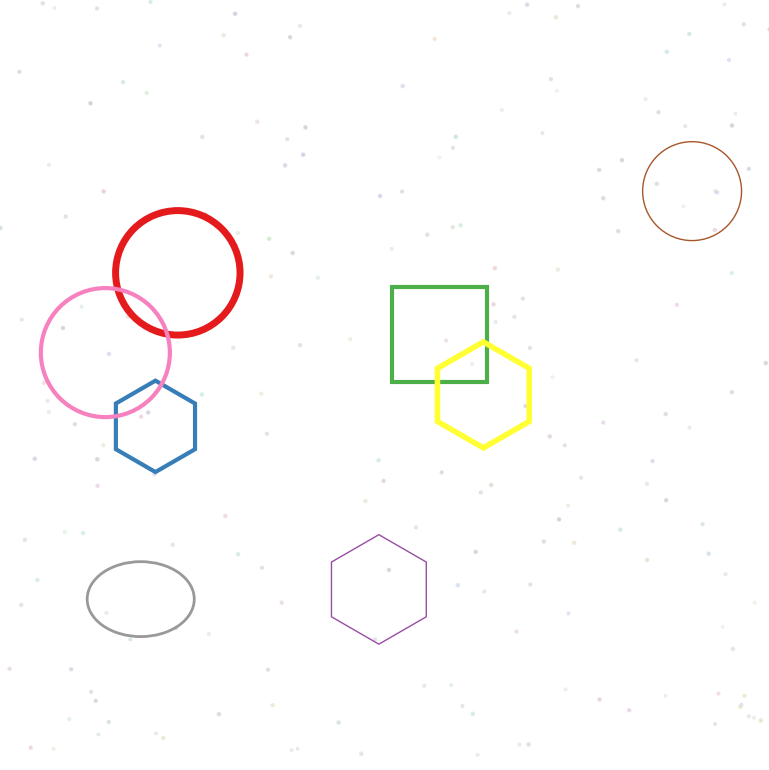[{"shape": "circle", "thickness": 2.5, "radius": 0.4, "center": [0.231, 0.646]}, {"shape": "hexagon", "thickness": 1.5, "radius": 0.3, "center": [0.202, 0.446]}, {"shape": "square", "thickness": 1.5, "radius": 0.31, "center": [0.57, 0.566]}, {"shape": "hexagon", "thickness": 0.5, "radius": 0.36, "center": [0.492, 0.235]}, {"shape": "hexagon", "thickness": 2, "radius": 0.34, "center": [0.628, 0.487]}, {"shape": "circle", "thickness": 0.5, "radius": 0.32, "center": [0.899, 0.752]}, {"shape": "circle", "thickness": 1.5, "radius": 0.42, "center": [0.137, 0.542]}, {"shape": "oval", "thickness": 1, "radius": 0.35, "center": [0.183, 0.222]}]